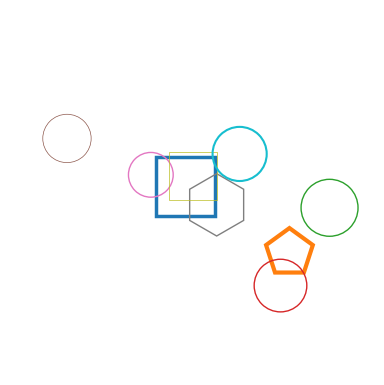[{"shape": "square", "thickness": 2.5, "radius": 0.38, "center": [0.481, 0.516]}, {"shape": "pentagon", "thickness": 3, "radius": 0.32, "center": [0.752, 0.344]}, {"shape": "circle", "thickness": 1, "radius": 0.37, "center": [0.856, 0.46]}, {"shape": "circle", "thickness": 1, "radius": 0.34, "center": [0.729, 0.258]}, {"shape": "circle", "thickness": 0.5, "radius": 0.31, "center": [0.174, 0.64]}, {"shape": "circle", "thickness": 1, "radius": 0.29, "center": [0.392, 0.546]}, {"shape": "hexagon", "thickness": 1, "radius": 0.4, "center": [0.563, 0.468]}, {"shape": "square", "thickness": 0.5, "radius": 0.31, "center": [0.502, 0.542]}, {"shape": "circle", "thickness": 1.5, "radius": 0.35, "center": [0.622, 0.6]}]